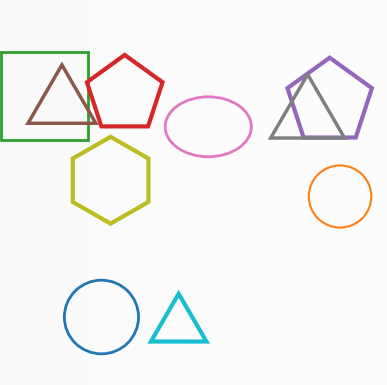[{"shape": "circle", "thickness": 2, "radius": 0.48, "center": [0.262, 0.177]}, {"shape": "circle", "thickness": 1.5, "radius": 0.4, "center": [0.878, 0.49]}, {"shape": "square", "thickness": 2, "radius": 0.57, "center": [0.115, 0.751]}, {"shape": "pentagon", "thickness": 3, "radius": 0.51, "center": [0.322, 0.755]}, {"shape": "pentagon", "thickness": 3, "radius": 0.57, "center": [0.851, 0.736]}, {"shape": "triangle", "thickness": 2.5, "radius": 0.51, "center": [0.16, 0.73]}, {"shape": "oval", "thickness": 2, "radius": 0.56, "center": [0.538, 0.671]}, {"shape": "triangle", "thickness": 2.5, "radius": 0.55, "center": [0.794, 0.697]}, {"shape": "hexagon", "thickness": 3, "radius": 0.56, "center": [0.285, 0.532]}, {"shape": "triangle", "thickness": 3, "radius": 0.41, "center": [0.461, 0.154]}]